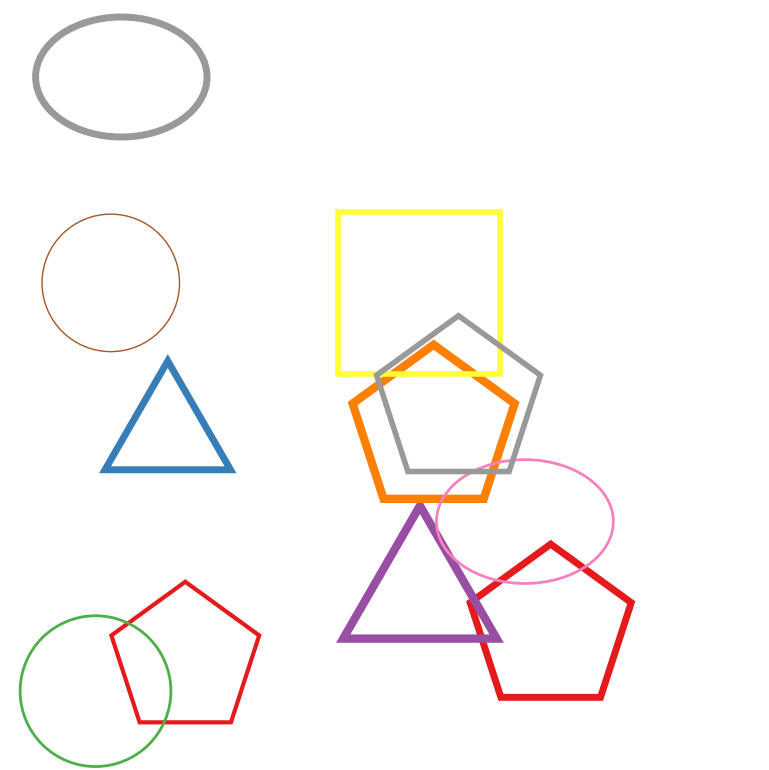[{"shape": "pentagon", "thickness": 1.5, "radius": 0.5, "center": [0.241, 0.144]}, {"shape": "pentagon", "thickness": 2.5, "radius": 0.55, "center": [0.715, 0.183]}, {"shape": "triangle", "thickness": 2.5, "radius": 0.47, "center": [0.218, 0.437]}, {"shape": "circle", "thickness": 1, "radius": 0.49, "center": [0.124, 0.102]}, {"shape": "triangle", "thickness": 3, "radius": 0.58, "center": [0.545, 0.228]}, {"shape": "pentagon", "thickness": 3, "radius": 0.55, "center": [0.563, 0.442]}, {"shape": "square", "thickness": 2, "radius": 0.53, "center": [0.544, 0.62]}, {"shape": "circle", "thickness": 0.5, "radius": 0.45, "center": [0.144, 0.633]}, {"shape": "oval", "thickness": 1, "radius": 0.57, "center": [0.682, 0.323]}, {"shape": "pentagon", "thickness": 2, "radius": 0.56, "center": [0.595, 0.478]}, {"shape": "oval", "thickness": 2.5, "radius": 0.56, "center": [0.158, 0.9]}]